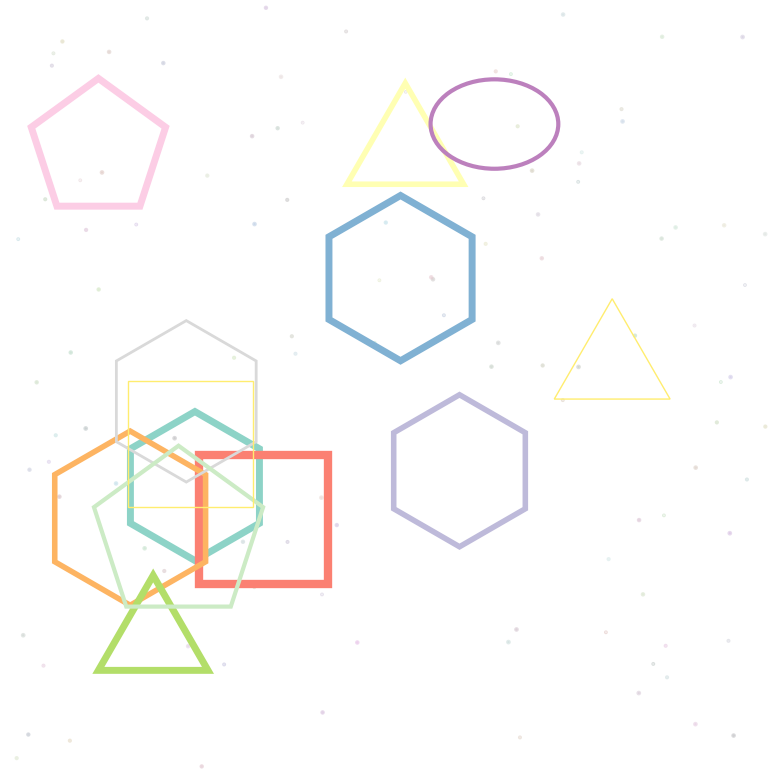[{"shape": "hexagon", "thickness": 2.5, "radius": 0.48, "center": [0.253, 0.369]}, {"shape": "triangle", "thickness": 2, "radius": 0.44, "center": [0.526, 0.804]}, {"shape": "hexagon", "thickness": 2, "radius": 0.49, "center": [0.597, 0.389]}, {"shape": "square", "thickness": 3, "radius": 0.42, "center": [0.342, 0.325]}, {"shape": "hexagon", "thickness": 2.5, "radius": 0.54, "center": [0.52, 0.639]}, {"shape": "hexagon", "thickness": 2, "radius": 0.57, "center": [0.169, 0.327]}, {"shape": "triangle", "thickness": 2.5, "radius": 0.41, "center": [0.199, 0.17]}, {"shape": "pentagon", "thickness": 2.5, "radius": 0.46, "center": [0.128, 0.806]}, {"shape": "hexagon", "thickness": 1, "radius": 0.52, "center": [0.242, 0.479]}, {"shape": "oval", "thickness": 1.5, "radius": 0.41, "center": [0.642, 0.839]}, {"shape": "pentagon", "thickness": 1.5, "radius": 0.58, "center": [0.232, 0.306]}, {"shape": "square", "thickness": 0.5, "radius": 0.41, "center": [0.247, 0.423]}, {"shape": "triangle", "thickness": 0.5, "radius": 0.43, "center": [0.795, 0.525]}]